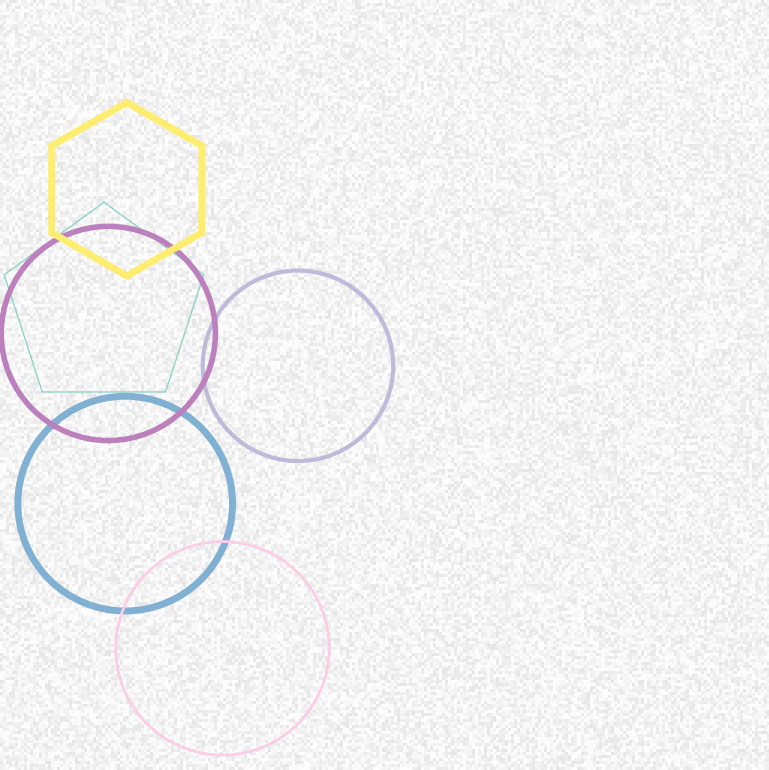[{"shape": "pentagon", "thickness": 0.5, "radius": 0.68, "center": [0.135, 0.601]}, {"shape": "circle", "thickness": 1.5, "radius": 0.62, "center": [0.387, 0.525]}, {"shape": "circle", "thickness": 2.5, "radius": 0.7, "center": [0.163, 0.346]}, {"shape": "circle", "thickness": 1, "radius": 0.69, "center": [0.289, 0.158]}, {"shape": "circle", "thickness": 2, "radius": 0.7, "center": [0.141, 0.567]}, {"shape": "hexagon", "thickness": 2.5, "radius": 0.56, "center": [0.165, 0.754]}]